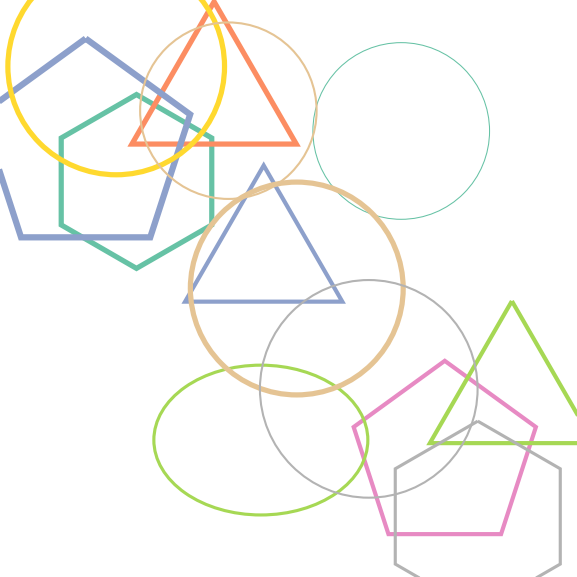[{"shape": "hexagon", "thickness": 2.5, "radius": 0.75, "center": [0.236, 0.685]}, {"shape": "circle", "thickness": 0.5, "radius": 0.76, "center": [0.695, 0.772]}, {"shape": "triangle", "thickness": 2.5, "radius": 0.82, "center": [0.371, 0.832]}, {"shape": "triangle", "thickness": 2, "radius": 0.79, "center": [0.457, 0.555]}, {"shape": "pentagon", "thickness": 3, "radius": 0.95, "center": [0.148, 0.742]}, {"shape": "pentagon", "thickness": 2, "radius": 0.83, "center": [0.77, 0.208]}, {"shape": "triangle", "thickness": 2, "radius": 0.82, "center": [0.886, 0.314]}, {"shape": "oval", "thickness": 1.5, "radius": 0.93, "center": [0.452, 0.237]}, {"shape": "circle", "thickness": 2.5, "radius": 0.94, "center": [0.201, 0.884]}, {"shape": "circle", "thickness": 1, "radius": 0.76, "center": [0.395, 0.807]}, {"shape": "circle", "thickness": 2.5, "radius": 0.92, "center": [0.514, 0.5]}, {"shape": "circle", "thickness": 1, "radius": 0.94, "center": [0.639, 0.326]}, {"shape": "hexagon", "thickness": 1.5, "radius": 0.82, "center": [0.827, 0.105]}]